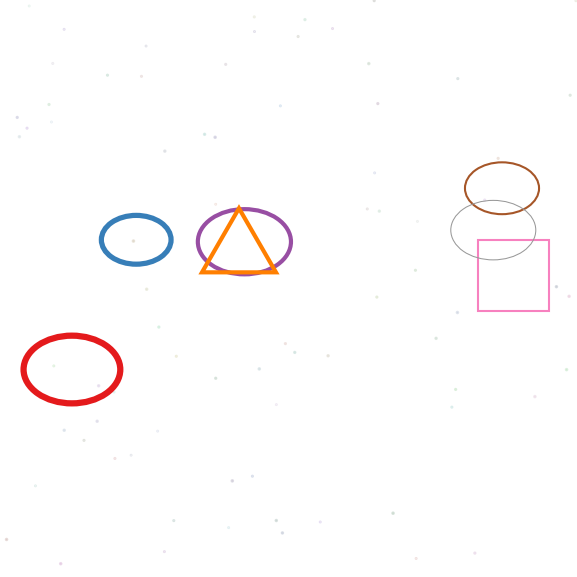[{"shape": "oval", "thickness": 3, "radius": 0.42, "center": [0.125, 0.359]}, {"shape": "oval", "thickness": 2.5, "radius": 0.3, "center": [0.236, 0.584]}, {"shape": "oval", "thickness": 2, "radius": 0.4, "center": [0.423, 0.581]}, {"shape": "triangle", "thickness": 2, "radius": 0.37, "center": [0.414, 0.565]}, {"shape": "oval", "thickness": 1, "radius": 0.32, "center": [0.869, 0.673]}, {"shape": "square", "thickness": 1, "radius": 0.31, "center": [0.889, 0.523]}, {"shape": "oval", "thickness": 0.5, "radius": 0.37, "center": [0.854, 0.601]}]